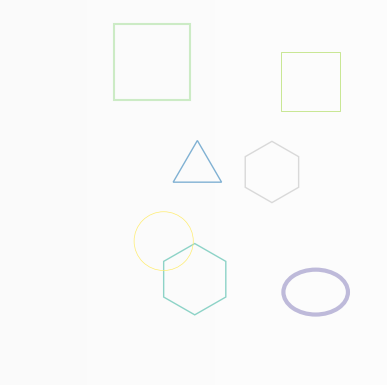[{"shape": "hexagon", "thickness": 1, "radius": 0.46, "center": [0.503, 0.275]}, {"shape": "oval", "thickness": 3, "radius": 0.42, "center": [0.815, 0.241]}, {"shape": "triangle", "thickness": 1, "radius": 0.36, "center": [0.509, 0.563]}, {"shape": "square", "thickness": 0.5, "radius": 0.39, "center": [0.801, 0.788]}, {"shape": "hexagon", "thickness": 1, "radius": 0.4, "center": [0.702, 0.553]}, {"shape": "square", "thickness": 1.5, "radius": 0.49, "center": [0.393, 0.838]}, {"shape": "circle", "thickness": 0.5, "radius": 0.38, "center": [0.422, 0.374]}]